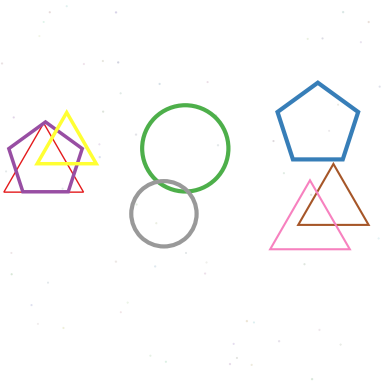[{"shape": "triangle", "thickness": 1, "radius": 0.6, "center": [0.113, 0.561]}, {"shape": "pentagon", "thickness": 3, "radius": 0.55, "center": [0.826, 0.675]}, {"shape": "circle", "thickness": 3, "radius": 0.56, "center": [0.481, 0.615]}, {"shape": "pentagon", "thickness": 2.5, "radius": 0.5, "center": [0.118, 0.583]}, {"shape": "triangle", "thickness": 2.5, "radius": 0.44, "center": [0.173, 0.619]}, {"shape": "triangle", "thickness": 1.5, "radius": 0.53, "center": [0.866, 0.469]}, {"shape": "triangle", "thickness": 1.5, "radius": 0.6, "center": [0.805, 0.412]}, {"shape": "circle", "thickness": 3, "radius": 0.42, "center": [0.426, 0.445]}]